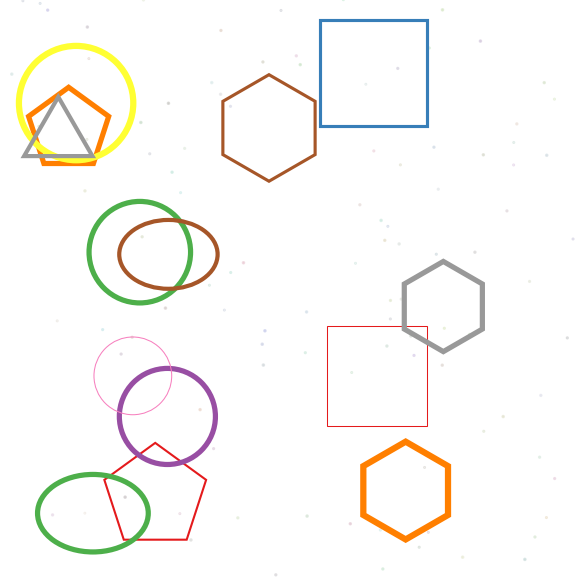[{"shape": "square", "thickness": 0.5, "radius": 0.43, "center": [0.653, 0.348]}, {"shape": "pentagon", "thickness": 1, "radius": 0.46, "center": [0.269, 0.14]}, {"shape": "square", "thickness": 1.5, "radius": 0.46, "center": [0.647, 0.872]}, {"shape": "oval", "thickness": 2.5, "radius": 0.48, "center": [0.161, 0.11]}, {"shape": "circle", "thickness": 2.5, "radius": 0.44, "center": [0.242, 0.562]}, {"shape": "circle", "thickness": 2.5, "radius": 0.42, "center": [0.29, 0.278]}, {"shape": "pentagon", "thickness": 2.5, "radius": 0.36, "center": [0.119, 0.775]}, {"shape": "hexagon", "thickness": 3, "radius": 0.42, "center": [0.702, 0.15]}, {"shape": "circle", "thickness": 3, "radius": 0.5, "center": [0.132, 0.821]}, {"shape": "hexagon", "thickness": 1.5, "radius": 0.46, "center": [0.466, 0.778]}, {"shape": "oval", "thickness": 2, "radius": 0.43, "center": [0.292, 0.559]}, {"shape": "circle", "thickness": 0.5, "radius": 0.34, "center": [0.23, 0.348]}, {"shape": "hexagon", "thickness": 2.5, "radius": 0.39, "center": [0.768, 0.468]}, {"shape": "triangle", "thickness": 2, "radius": 0.34, "center": [0.101, 0.763]}]